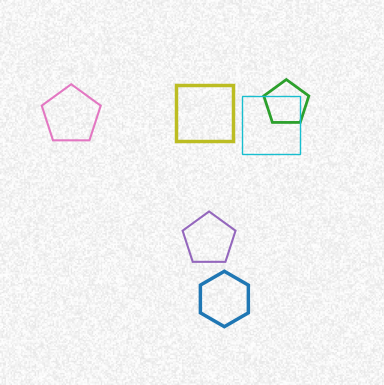[{"shape": "hexagon", "thickness": 2.5, "radius": 0.36, "center": [0.583, 0.223]}, {"shape": "pentagon", "thickness": 2, "radius": 0.31, "center": [0.744, 0.732]}, {"shape": "pentagon", "thickness": 1.5, "radius": 0.36, "center": [0.543, 0.378]}, {"shape": "pentagon", "thickness": 1.5, "radius": 0.4, "center": [0.185, 0.701]}, {"shape": "square", "thickness": 2.5, "radius": 0.37, "center": [0.532, 0.707]}, {"shape": "square", "thickness": 1, "radius": 0.37, "center": [0.705, 0.675]}]